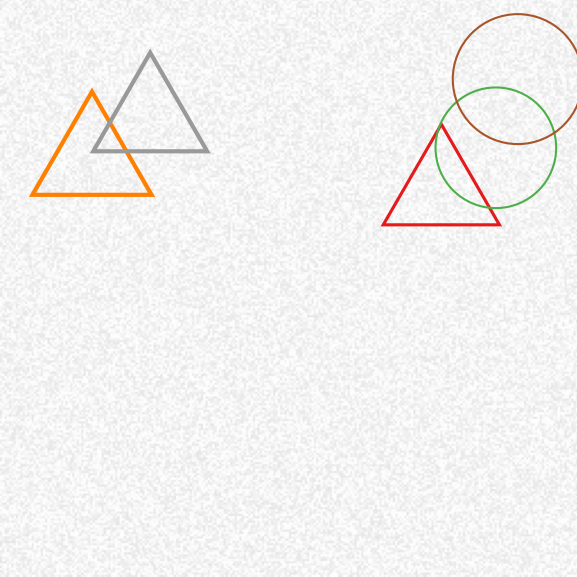[{"shape": "triangle", "thickness": 1.5, "radius": 0.58, "center": [0.764, 0.668]}, {"shape": "circle", "thickness": 1, "radius": 0.52, "center": [0.859, 0.743]}, {"shape": "triangle", "thickness": 2, "radius": 0.6, "center": [0.159, 0.721]}, {"shape": "circle", "thickness": 1, "radius": 0.56, "center": [0.897, 0.862]}, {"shape": "triangle", "thickness": 2, "radius": 0.57, "center": [0.26, 0.794]}]